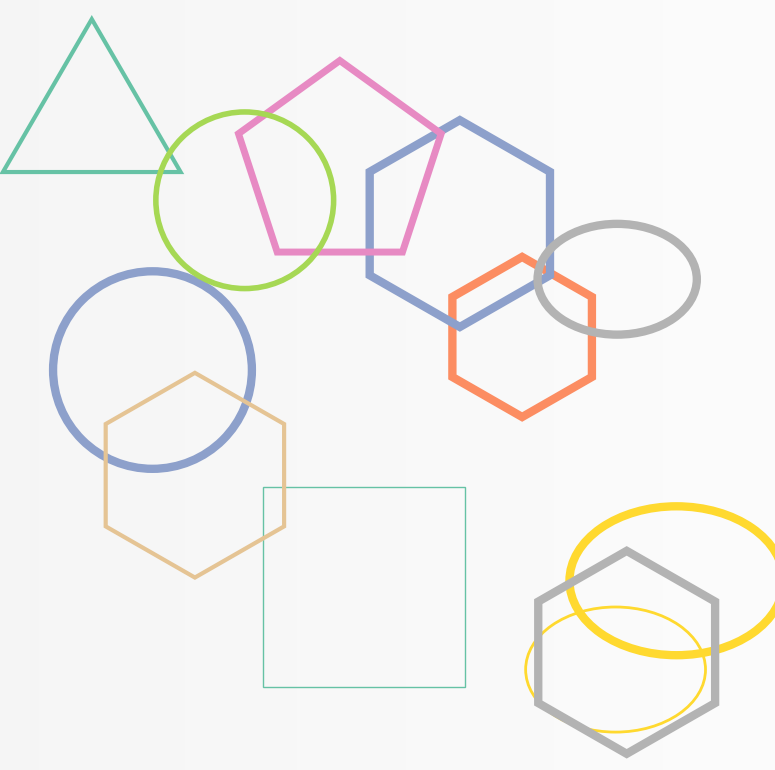[{"shape": "square", "thickness": 0.5, "radius": 0.65, "center": [0.47, 0.238]}, {"shape": "triangle", "thickness": 1.5, "radius": 0.66, "center": [0.118, 0.843]}, {"shape": "hexagon", "thickness": 3, "radius": 0.52, "center": [0.674, 0.562]}, {"shape": "circle", "thickness": 3, "radius": 0.64, "center": [0.197, 0.519]}, {"shape": "hexagon", "thickness": 3, "radius": 0.67, "center": [0.593, 0.71]}, {"shape": "pentagon", "thickness": 2.5, "radius": 0.69, "center": [0.438, 0.784]}, {"shape": "circle", "thickness": 2, "radius": 0.57, "center": [0.316, 0.74]}, {"shape": "oval", "thickness": 1, "radius": 0.58, "center": [0.794, 0.13]}, {"shape": "oval", "thickness": 3, "radius": 0.69, "center": [0.873, 0.246]}, {"shape": "hexagon", "thickness": 1.5, "radius": 0.66, "center": [0.251, 0.383]}, {"shape": "oval", "thickness": 3, "radius": 0.51, "center": [0.796, 0.637]}, {"shape": "hexagon", "thickness": 3, "radius": 0.66, "center": [0.809, 0.153]}]